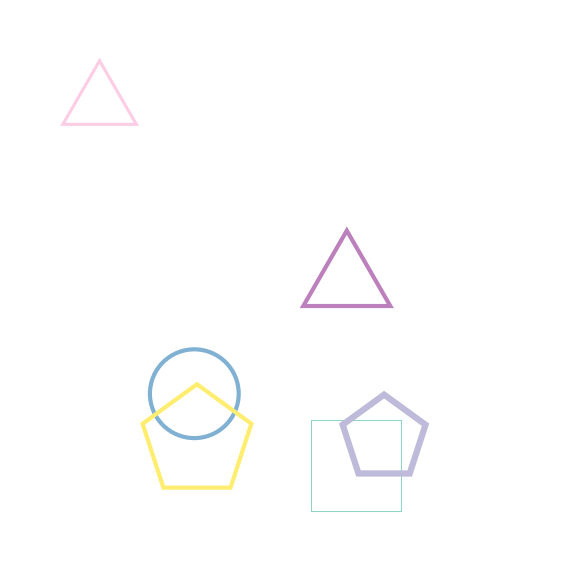[{"shape": "square", "thickness": 0.5, "radius": 0.39, "center": [0.617, 0.194]}, {"shape": "pentagon", "thickness": 3, "radius": 0.38, "center": [0.665, 0.24]}, {"shape": "circle", "thickness": 2, "radius": 0.38, "center": [0.336, 0.317]}, {"shape": "triangle", "thickness": 1.5, "radius": 0.37, "center": [0.172, 0.821]}, {"shape": "triangle", "thickness": 2, "radius": 0.44, "center": [0.601, 0.513]}, {"shape": "pentagon", "thickness": 2, "radius": 0.49, "center": [0.341, 0.235]}]